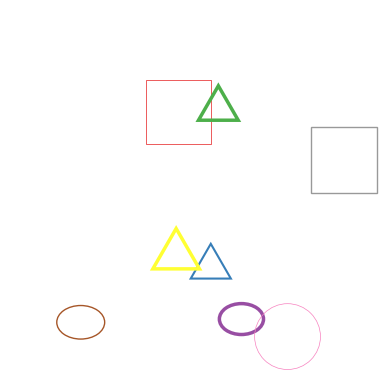[{"shape": "square", "thickness": 0.5, "radius": 0.42, "center": [0.464, 0.709]}, {"shape": "triangle", "thickness": 1.5, "radius": 0.3, "center": [0.547, 0.307]}, {"shape": "triangle", "thickness": 2.5, "radius": 0.3, "center": [0.567, 0.718]}, {"shape": "oval", "thickness": 2.5, "radius": 0.29, "center": [0.627, 0.171]}, {"shape": "triangle", "thickness": 2.5, "radius": 0.35, "center": [0.458, 0.337]}, {"shape": "oval", "thickness": 1, "radius": 0.31, "center": [0.21, 0.163]}, {"shape": "circle", "thickness": 0.5, "radius": 0.43, "center": [0.747, 0.126]}, {"shape": "square", "thickness": 1, "radius": 0.43, "center": [0.894, 0.585]}]